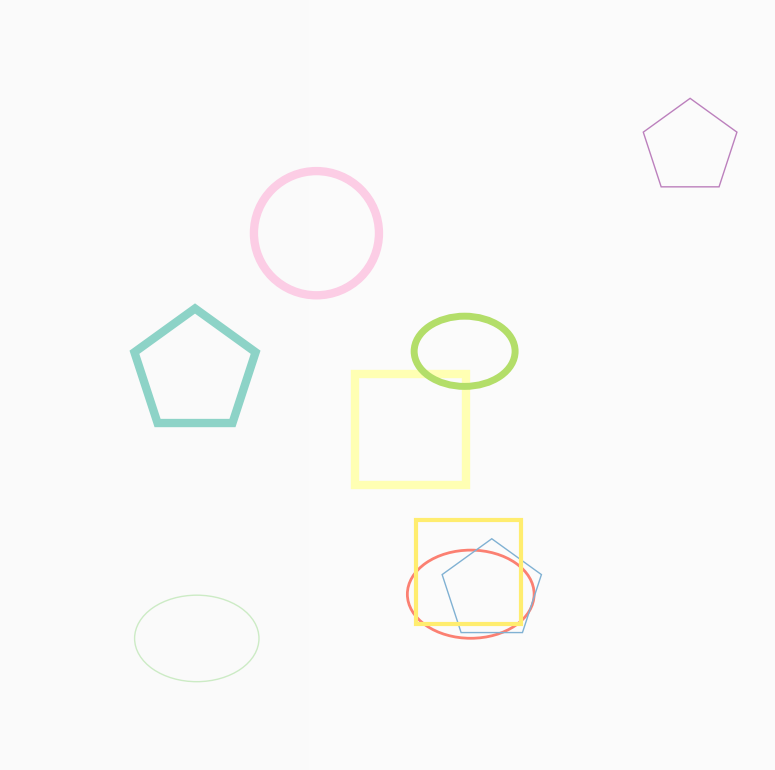[{"shape": "pentagon", "thickness": 3, "radius": 0.41, "center": [0.252, 0.517]}, {"shape": "square", "thickness": 3, "radius": 0.36, "center": [0.53, 0.443]}, {"shape": "oval", "thickness": 1, "radius": 0.41, "center": [0.607, 0.228]}, {"shape": "pentagon", "thickness": 0.5, "radius": 0.34, "center": [0.635, 0.233]}, {"shape": "oval", "thickness": 2.5, "radius": 0.33, "center": [0.6, 0.544]}, {"shape": "circle", "thickness": 3, "radius": 0.4, "center": [0.408, 0.697]}, {"shape": "pentagon", "thickness": 0.5, "radius": 0.32, "center": [0.89, 0.809]}, {"shape": "oval", "thickness": 0.5, "radius": 0.4, "center": [0.254, 0.171]}, {"shape": "square", "thickness": 1.5, "radius": 0.34, "center": [0.605, 0.257]}]